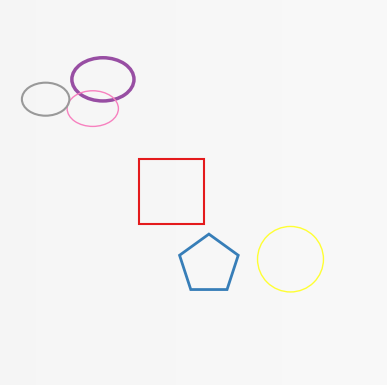[{"shape": "square", "thickness": 1.5, "radius": 0.42, "center": [0.442, 0.502]}, {"shape": "pentagon", "thickness": 2, "radius": 0.4, "center": [0.539, 0.312]}, {"shape": "oval", "thickness": 2.5, "radius": 0.4, "center": [0.266, 0.794]}, {"shape": "circle", "thickness": 1, "radius": 0.43, "center": [0.75, 0.327]}, {"shape": "oval", "thickness": 1, "radius": 0.33, "center": [0.239, 0.718]}, {"shape": "oval", "thickness": 1.5, "radius": 0.31, "center": [0.118, 0.742]}]